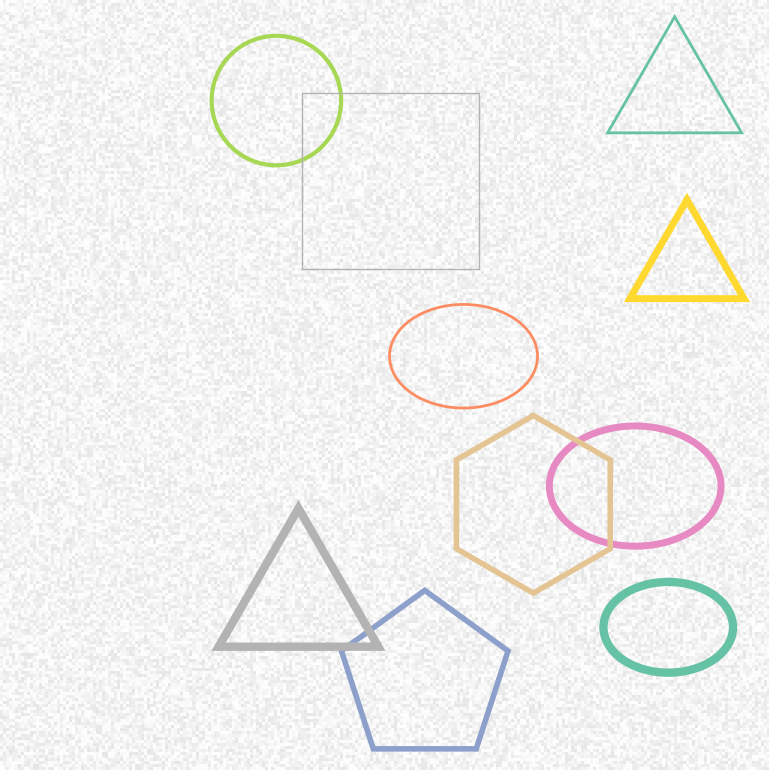[{"shape": "oval", "thickness": 3, "radius": 0.42, "center": [0.868, 0.185]}, {"shape": "triangle", "thickness": 1, "radius": 0.5, "center": [0.876, 0.878]}, {"shape": "oval", "thickness": 1, "radius": 0.48, "center": [0.602, 0.537]}, {"shape": "pentagon", "thickness": 2, "radius": 0.57, "center": [0.552, 0.119]}, {"shape": "oval", "thickness": 2.5, "radius": 0.56, "center": [0.825, 0.369]}, {"shape": "circle", "thickness": 1.5, "radius": 0.42, "center": [0.359, 0.869]}, {"shape": "triangle", "thickness": 2.5, "radius": 0.43, "center": [0.892, 0.655]}, {"shape": "hexagon", "thickness": 2, "radius": 0.58, "center": [0.693, 0.345]}, {"shape": "square", "thickness": 0.5, "radius": 0.57, "center": [0.507, 0.765]}, {"shape": "triangle", "thickness": 3, "radius": 0.6, "center": [0.388, 0.22]}]